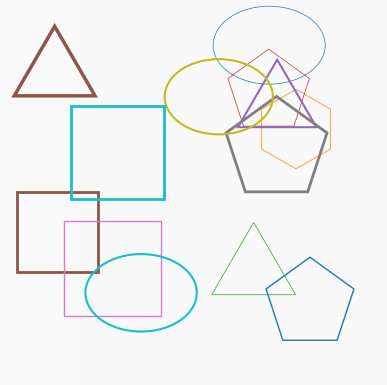[{"shape": "oval", "thickness": 0.5, "radius": 0.72, "center": [0.695, 0.883]}, {"shape": "pentagon", "thickness": 1, "radius": 0.6, "center": [0.8, 0.213]}, {"shape": "hexagon", "thickness": 0.5, "radius": 0.52, "center": [0.764, 0.665]}, {"shape": "triangle", "thickness": 0.5, "radius": 0.63, "center": [0.655, 0.297]}, {"shape": "pentagon", "thickness": 0.5, "radius": 0.55, "center": [0.693, 0.762]}, {"shape": "triangle", "thickness": 1.5, "radius": 0.58, "center": [0.715, 0.728]}, {"shape": "triangle", "thickness": 2.5, "radius": 0.6, "center": [0.141, 0.811]}, {"shape": "square", "thickness": 2, "radius": 0.52, "center": [0.149, 0.397]}, {"shape": "square", "thickness": 1, "radius": 0.62, "center": [0.291, 0.303]}, {"shape": "pentagon", "thickness": 2, "radius": 0.68, "center": [0.714, 0.613]}, {"shape": "oval", "thickness": 1.5, "radius": 0.7, "center": [0.565, 0.749]}, {"shape": "oval", "thickness": 1.5, "radius": 0.72, "center": [0.364, 0.239]}, {"shape": "square", "thickness": 2, "radius": 0.6, "center": [0.303, 0.604]}]